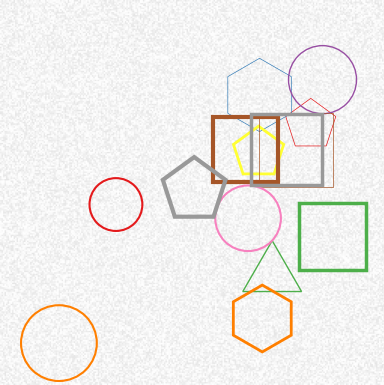[{"shape": "pentagon", "thickness": 0.5, "radius": 0.34, "center": [0.807, 0.676]}, {"shape": "circle", "thickness": 1.5, "radius": 0.34, "center": [0.301, 0.469]}, {"shape": "hexagon", "thickness": 0.5, "radius": 0.48, "center": [0.674, 0.753]}, {"shape": "triangle", "thickness": 1, "radius": 0.44, "center": [0.707, 0.287]}, {"shape": "square", "thickness": 2.5, "radius": 0.43, "center": [0.863, 0.386]}, {"shape": "circle", "thickness": 1, "radius": 0.44, "center": [0.838, 0.793]}, {"shape": "hexagon", "thickness": 2, "radius": 0.43, "center": [0.681, 0.173]}, {"shape": "circle", "thickness": 1.5, "radius": 0.49, "center": [0.153, 0.109]}, {"shape": "pentagon", "thickness": 2, "radius": 0.34, "center": [0.672, 0.604]}, {"shape": "square", "thickness": 0.5, "radius": 0.48, "center": [0.768, 0.611]}, {"shape": "square", "thickness": 3, "radius": 0.43, "center": [0.637, 0.612]}, {"shape": "circle", "thickness": 1.5, "radius": 0.43, "center": [0.644, 0.433]}, {"shape": "pentagon", "thickness": 3, "radius": 0.43, "center": [0.504, 0.506]}, {"shape": "square", "thickness": 2.5, "radius": 0.46, "center": [0.743, 0.612]}]